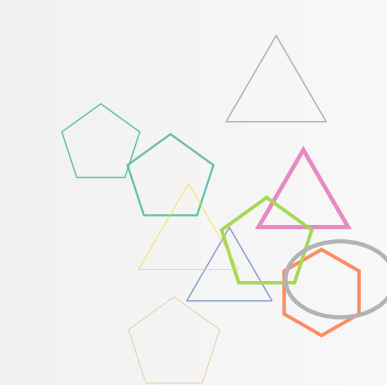[{"shape": "pentagon", "thickness": 1, "radius": 0.53, "center": [0.26, 0.625]}, {"shape": "pentagon", "thickness": 1.5, "radius": 0.58, "center": [0.44, 0.535]}, {"shape": "hexagon", "thickness": 2.5, "radius": 0.56, "center": [0.83, 0.24]}, {"shape": "triangle", "thickness": 1, "radius": 0.64, "center": [0.592, 0.282]}, {"shape": "triangle", "thickness": 3, "radius": 0.67, "center": [0.783, 0.477]}, {"shape": "pentagon", "thickness": 2.5, "radius": 0.61, "center": [0.688, 0.365]}, {"shape": "triangle", "thickness": 0.5, "radius": 0.74, "center": [0.486, 0.375]}, {"shape": "pentagon", "thickness": 0.5, "radius": 0.62, "center": [0.449, 0.105]}, {"shape": "triangle", "thickness": 1, "radius": 0.75, "center": [0.713, 0.758]}, {"shape": "oval", "thickness": 3, "radius": 0.7, "center": [0.878, 0.274]}]